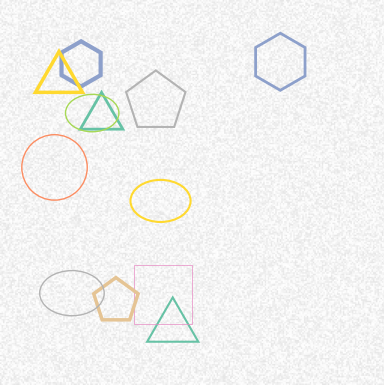[{"shape": "triangle", "thickness": 1.5, "radius": 0.38, "center": [0.449, 0.151]}, {"shape": "triangle", "thickness": 2, "radius": 0.32, "center": [0.264, 0.696]}, {"shape": "circle", "thickness": 1, "radius": 0.42, "center": [0.142, 0.565]}, {"shape": "hexagon", "thickness": 3, "radius": 0.29, "center": [0.211, 0.834]}, {"shape": "hexagon", "thickness": 2, "radius": 0.37, "center": [0.728, 0.84]}, {"shape": "square", "thickness": 0.5, "radius": 0.38, "center": [0.423, 0.234]}, {"shape": "oval", "thickness": 1, "radius": 0.35, "center": [0.239, 0.706]}, {"shape": "oval", "thickness": 1.5, "radius": 0.39, "center": [0.417, 0.478]}, {"shape": "triangle", "thickness": 2.5, "radius": 0.35, "center": [0.153, 0.795]}, {"shape": "pentagon", "thickness": 2.5, "radius": 0.3, "center": [0.301, 0.218]}, {"shape": "oval", "thickness": 1, "radius": 0.42, "center": [0.187, 0.239]}, {"shape": "pentagon", "thickness": 1.5, "radius": 0.41, "center": [0.405, 0.736]}]